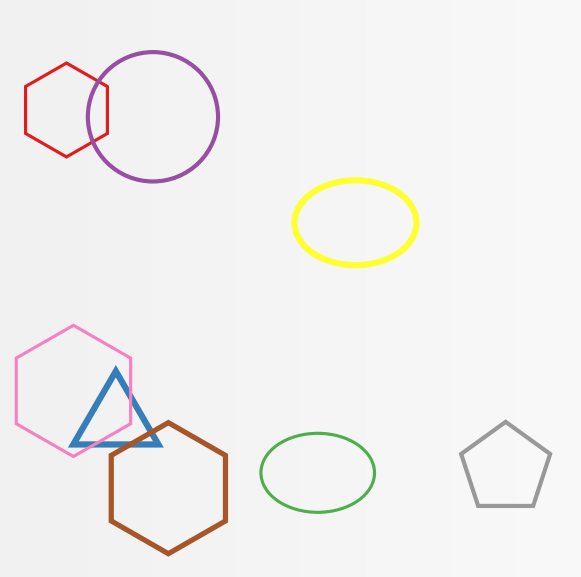[{"shape": "hexagon", "thickness": 1.5, "radius": 0.41, "center": [0.114, 0.809]}, {"shape": "triangle", "thickness": 3, "radius": 0.42, "center": [0.199, 0.272]}, {"shape": "oval", "thickness": 1.5, "radius": 0.49, "center": [0.547, 0.18]}, {"shape": "circle", "thickness": 2, "radius": 0.56, "center": [0.263, 0.797]}, {"shape": "oval", "thickness": 3, "radius": 0.52, "center": [0.612, 0.613]}, {"shape": "hexagon", "thickness": 2.5, "radius": 0.57, "center": [0.29, 0.154]}, {"shape": "hexagon", "thickness": 1.5, "radius": 0.57, "center": [0.126, 0.322]}, {"shape": "pentagon", "thickness": 2, "radius": 0.4, "center": [0.87, 0.188]}]